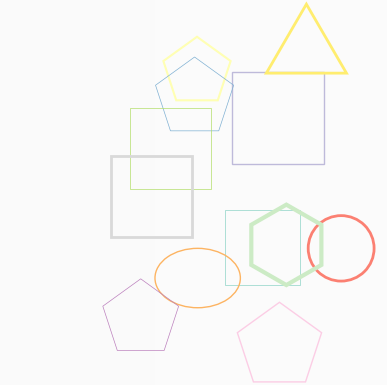[{"shape": "square", "thickness": 0.5, "radius": 0.49, "center": [0.678, 0.357]}, {"shape": "pentagon", "thickness": 1.5, "radius": 0.46, "center": [0.508, 0.813]}, {"shape": "square", "thickness": 1, "radius": 0.6, "center": [0.717, 0.694]}, {"shape": "circle", "thickness": 2, "radius": 0.43, "center": [0.88, 0.355]}, {"shape": "pentagon", "thickness": 0.5, "radius": 0.53, "center": [0.502, 0.746]}, {"shape": "oval", "thickness": 1, "radius": 0.55, "center": [0.51, 0.278]}, {"shape": "square", "thickness": 0.5, "radius": 0.53, "center": [0.44, 0.614]}, {"shape": "pentagon", "thickness": 1, "radius": 0.57, "center": [0.721, 0.101]}, {"shape": "square", "thickness": 2, "radius": 0.52, "center": [0.391, 0.49]}, {"shape": "pentagon", "thickness": 0.5, "radius": 0.51, "center": [0.363, 0.173]}, {"shape": "hexagon", "thickness": 3, "radius": 0.52, "center": [0.739, 0.364]}, {"shape": "triangle", "thickness": 2, "radius": 0.6, "center": [0.791, 0.87]}]